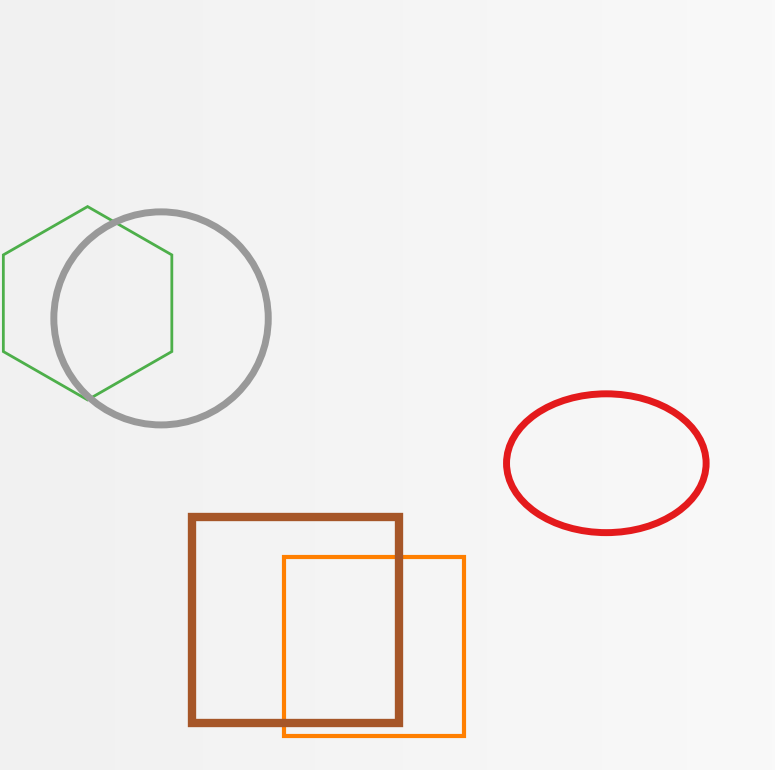[{"shape": "oval", "thickness": 2.5, "radius": 0.64, "center": [0.782, 0.398]}, {"shape": "hexagon", "thickness": 1, "radius": 0.63, "center": [0.113, 0.606]}, {"shape": "square", "thickness": 1.5, "radius": 0.58, "center": [0.483, 0.161]}, {"shape": "square", "thickness": 3, "radius": 0.67, "center": [0.382, 0.195]}, {"shape": "circle", "thickness": 2.5, "radius": 0.69, "center": [0.208, 0.587]}]